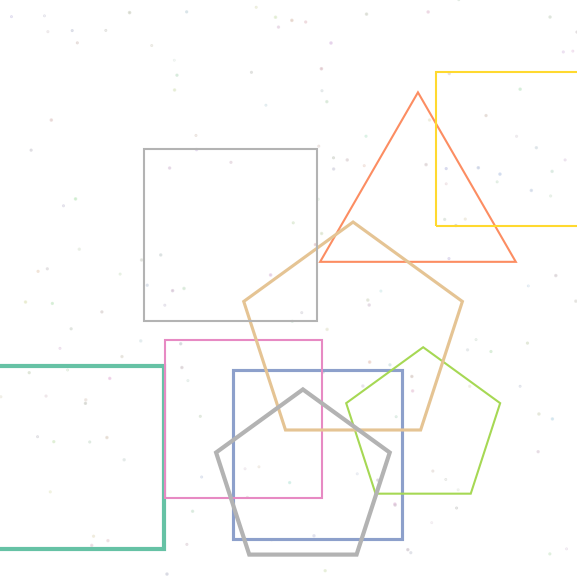[{"shape": "square", "thickness": 2, "radius": 0.79, "center": [0.127, 0.207]}, {"shape": "triangle", "thickness": 1, "radius": 0.98, "center": [0.724, 0.644]}, {"shape": "square", "thickness": 1.5, "radius": 0.73, "center": [0.55, 0.212]}, {"shape": "square", "thickness": 1, "radius": 0.68, "center": [0.422, 0.274]}, {"shape": "pentagon", "thickness": 1, "radius": 0.7, "center": [0.733, 0.258]}, {"shape": "square", "thickness": 1, "radius": 0.67, "center": [0.888, 0.742]}, {"shape": "pentagon", "thickness": 1.5, "radius": 1.0, "center": [0.611, 0.416]}, {"shape": "square", "thickness": 1, "radius": 0.75, "center": [0.4, 0.592]}, {"shape": "pentagon", "thickness": 2, "radius": 0.79, "center": [0.525, 0.167]}]